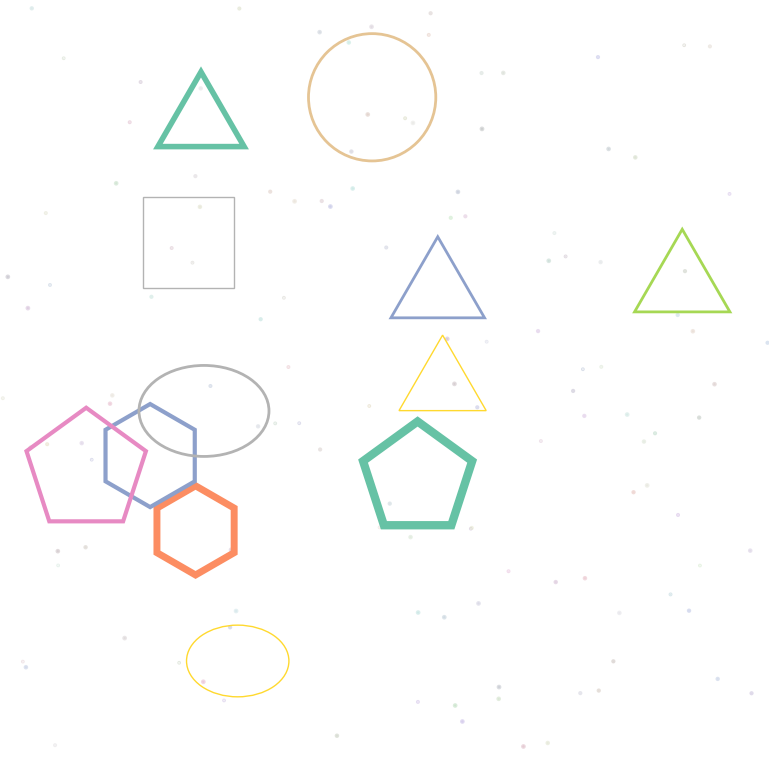[{"shape": "triangle", "thickness": 2, "radius": 0.32, "center": [0.261, 0.842]}, {"shape": "pentagon", "thickness": 3, "radius": 0.37, "center": [0.542, 0.378]}, {"shape": "hexagon", "thickness": 2.5, "radius": 0.29, "center": [0.254, 0.311]}, {"shape": "triangle", "thickness": 1, "radius": 0.35, "center": [0.569, 0.622]}, {"shape": "hexagon", "thickness": 1.5, "radius": 0.33, "center": [0.195, 0.408]}, {"shape": "pentagon", "thickness": 1.5, "radius": 0.41, "center": [0.112, 0.389]}, {"shape": "triangle", "thickness": 1, "radius": 0.36, "center": [0.886, 0.631]}, {"shape": "oval", "thickness": 0.5, "radius": 0.33, "center": [0.309, 0.142]}, {"shape": "triangle", "thickness": 0.5, "radius": 0.33, "center": [0.575, 0.499]}, {"shape": "circle", "thickness": 1, "radius": 0.41, "center": [0.483, 0.874]}, {"shape": "oval", "thickness": 1, "radius": 0.42, "center": [0.265, 0.466]}, {"shape": "square", "thickness": 0.5, "radius": 0.29, "center": [0.245, 0.685]}]